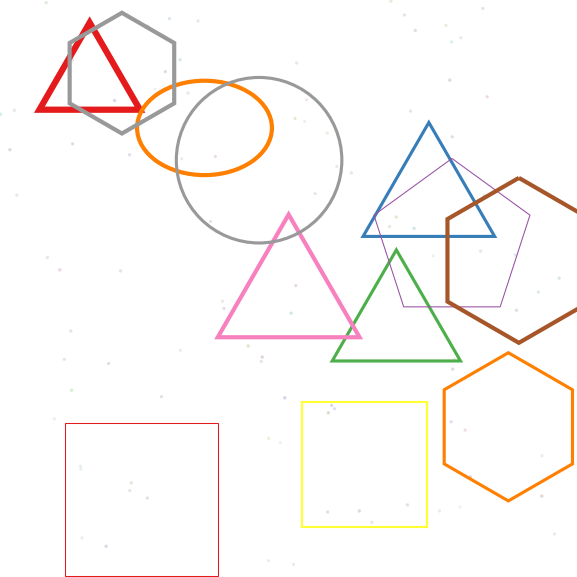[{"shape": "square", "thickness": 0.5, "radius": 0.66, "center": [0.245, 0.134]}, {"shape": "triangle", "thickness": 3, "radius": 0.5, "center": [0.155, 0.859]}, {"shape": "triangle", "thickness": 1.5, "radius": 0.66, "center": [0.743, 0.656]}, {"shape": "triangle", "thickness": 1.5, "radius": 0.64, "center": [0.686, 0.438]}, {"shape": "pentagon", "thickness": 0.5, "radius": 0.71, "center": [0.783, 0.583]}, {"shape": "oval", "thickness": 2, "radius": 0.58, "center": [0.354, 0.778]}, {"shape": "hexagon", "thickness": 1.5, "radius": 0.64, "center": [0.88, 0.26]}, {"shape": "square", "thickness": 1, "radius": 0.54, "center": [0.632, 0.195]}, {"shape": "hexagon", "thickness": 2, "radius": 0.71, "center": [0.899, 0.548]}, {"shape": "triangle", "thickness": 2, "radius": 0.71, "center": [0.5, 0.486]}, {"shape": "hexagon", "thickness": 2, "radius": 0.52, "center": [0.211, 0.872]}, {"shape": "circle", "thickness": 1.5, "radius": 0.72, "center": [0.449, 0.722]}]